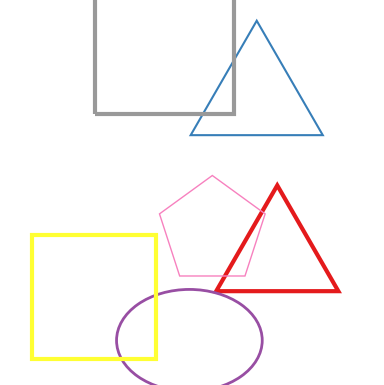[{"shape": "triangle", "thickness": 3, "radius": 0.92, "center": [0.72, 0.335]}, {"shape": "triangle", "thickness": 1.5, "radius": 0.99, "center": [0.667, 0.748]}, {"shape": "oval", "thickness": 2, "radius": 0.95, "center": [0.492, 0.116]}, {"shape": "square", "thickness": 3, "radius": 0.81, "center": [0.243, 0.228]}, {"shape": "pentagon", "thickness": 1, "radius": 0.72, "center": [0.551, 0.4]}, {"shape": "square", "thickness": 3, "radius": 0.9, "center": [0.426, 0.885]}]